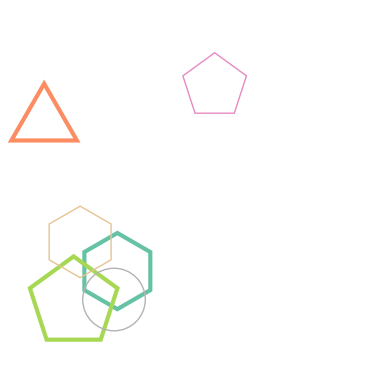[{"shape": "hexagon", "thickness": 3, "radius": 0.49, "center": [0.305, 0.296]}, {"shape": "triangle", "thickness": 3, "radius": 0.49, "center": [0.115, 0.684]}, {"shape": "pentagon", "thickness": 1, "radius": 0.43, "center": [0.558, 0.776]}, {"shape": "pentagon", "thickness": 3, "radius": 0.6, "center": [0.191, 0.214]}, {"shape": "hexagon", "thickness": 1, "radius": 0.46, "center": [0.208, 0.372]}, {"shape": "circle", "thickness": 1, "radius": 0.41, "center": [0.296, 0.222]}]